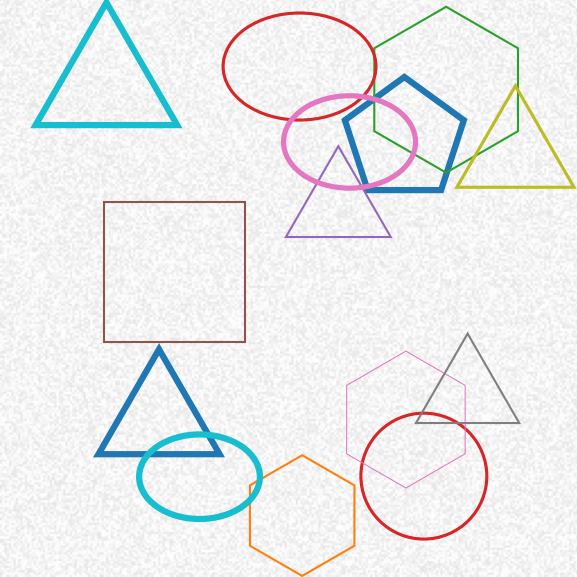[{"shape": "triangle", "thickness": 3, "radius": 0.61, "center": [0.275, 0.273]}, {"shape": "pentagon", "thickness": 3, "radius": 0.54, "center": [0.7, 0.758]}, {"shape": "hexagon", "thickness": 1, "radius": 0.52, "center": [0.523, 0.106]}, {"shape": "hexagon", "thickness": 1, "radius": 0.72, "center": [0.773, 0.844]}, {"shape": "circle", "thickness": 1.5, "radius": 0.55, "center": [0.734, 0.175]}, {"shape": "oval", "thickness": 1.5, "radius": 0.66, "center": [0.519, 0.884]}, {"shape": "triangle", "thickness": 1, "radius": 0.52, "center": [0.586, 0.641]}, {"shape": "square", "thickness": 1, "radius": 0.61, "center": [0.302, 0.528]}, {"shape": "hexagon", "thickness": 0.5, "radius": 0.59, "center": [0.703, 0.273]}, {"shape": "oval", "thickness": 2.5, "radius": 0.57, "center": [0.605, 0.753]}, {"shape": "triangle", "thickness": 1, "radius": 0.52, "center": [0.81, 0.318]}, {"shape": "triangle", "thickness": 1.5, "radius": 0.59, "center": [0.893, 0.733]}, {"shape": "triangle", "thickness": 3, "radius": 0.71, "center": [0.184, 0.853]}, {"shape": "oval", "thickness": 3, "radius": 0.52, "center": [0.346, 0.174]}]